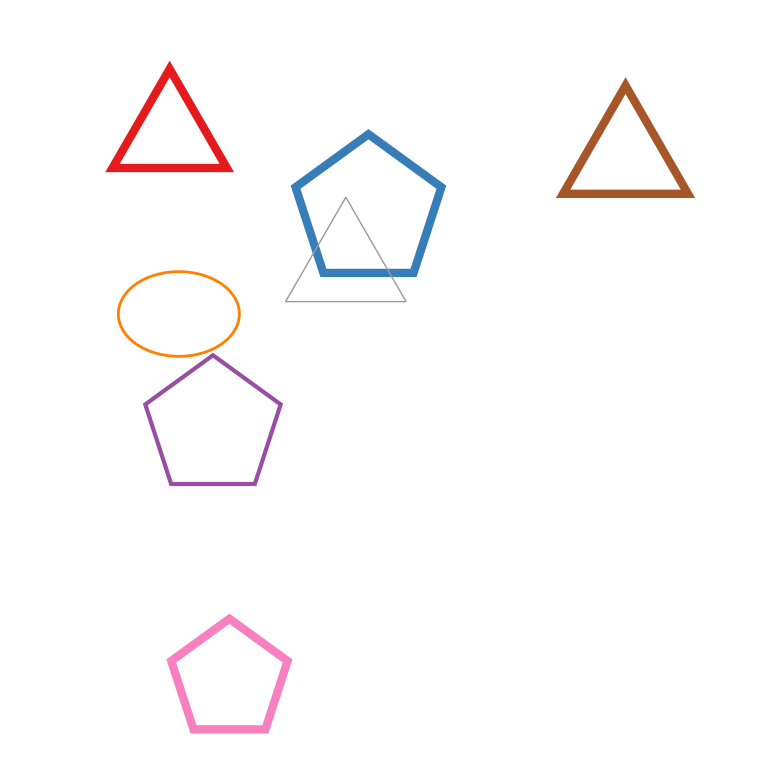[{"shape": "triangle", "thickness": 3, "radius": 0.43, "center": [0.22, 0.825]}, {"shape": "pentagon", "thickness": 3, "radius": 0.5, "center": [0.479, 0.726]}, {"shape": "pentagon", "thickness": 1.5, "radius": 0.46, "center": [0.277, 0.446]}, {"shape": "oval", "thickness": 1, "radius": 0.39, "center": [0.232, 0.592]}, {"shape": "triangle", "thickness": 3, "radius": 0.47, "center": [0.812, 0.795]}, {"shape": "pentagon", "thickness": 3, "radius": 0.4, "center": [0.298, 0.117]}, {"shape": "triangle", "thickness": 0.5, "radius": 0.45, "center": [0.449, 0.653]}]